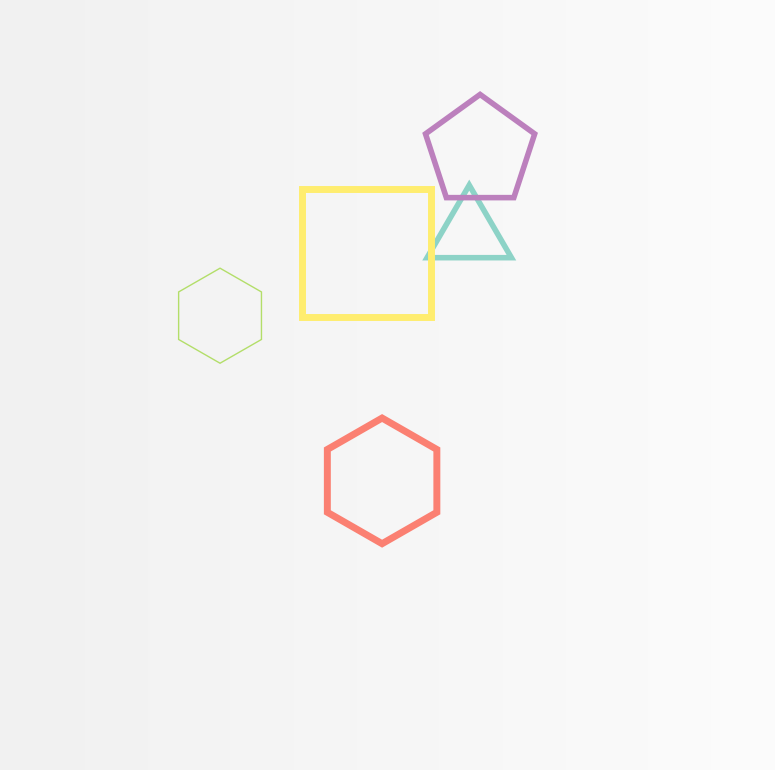[{"shape": "triangle", "thickness": 2, "radius": 0.31, "center": [0.605, 0.697]}, {"shape": "hexagon", "thickness": 2.5, "radius": 0.41, "center": [0.493, 0.375]}, {"shape": "hexagon", "thickness": 0.5, "radius": 0.31, "center": [0.284, 0.59]}, {"shape": "pentagon", "thickness": 2, "radius": 0.37, "center": [0.619, 0.803]}, {"shape": "square", "thickness": 2.5, "radius": 0.42, "center": [0.473, 0.672]}]